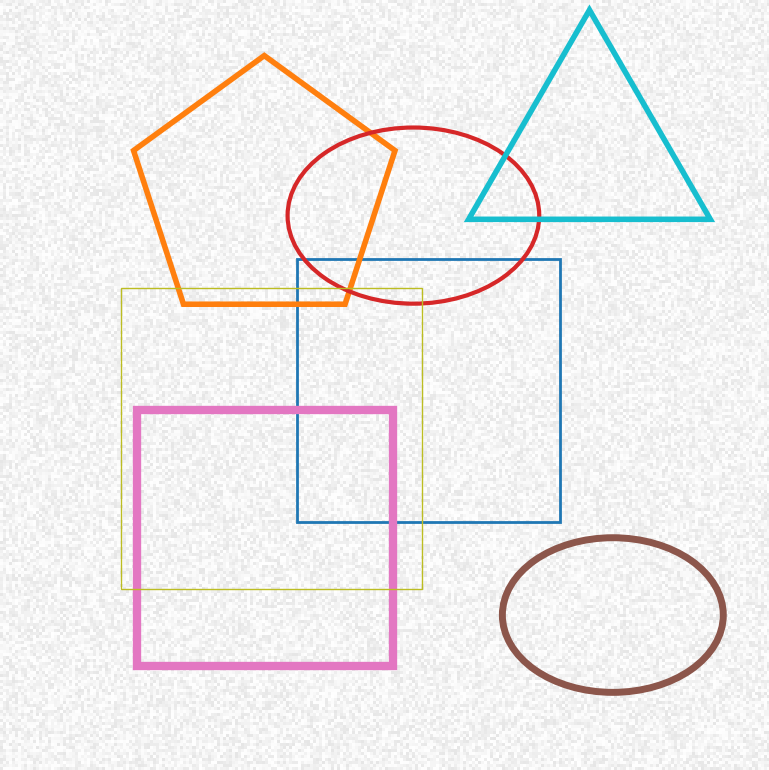[{"shape": "square", "thickness": 1, "radius": 0.85, "center": [0.557, 0.493]}, {"shape": "pentagon", "thickness": 2, "radius": 0.89, "center": [0.343, 0.749]}, {"shape": "oval", "thickness": 1.5, "radius": 0.82, "center": [0.537, 0.72]}, {"shape": "oval", "thickness": 2.5, "radius": 0.72, "center": [0.796, 0.201]}, {"shape": "square", "thickness": 3, "radius": 0.83, "center": [0.344, 0.301]}, {"shape": "square", "thickness": 0.5, "radius": 0.98, "center": [0.352, 0.431]}, {"shape": "triangle", "thickness": 2, "radius": 0.91, "center": [0.766, 0.806]}]